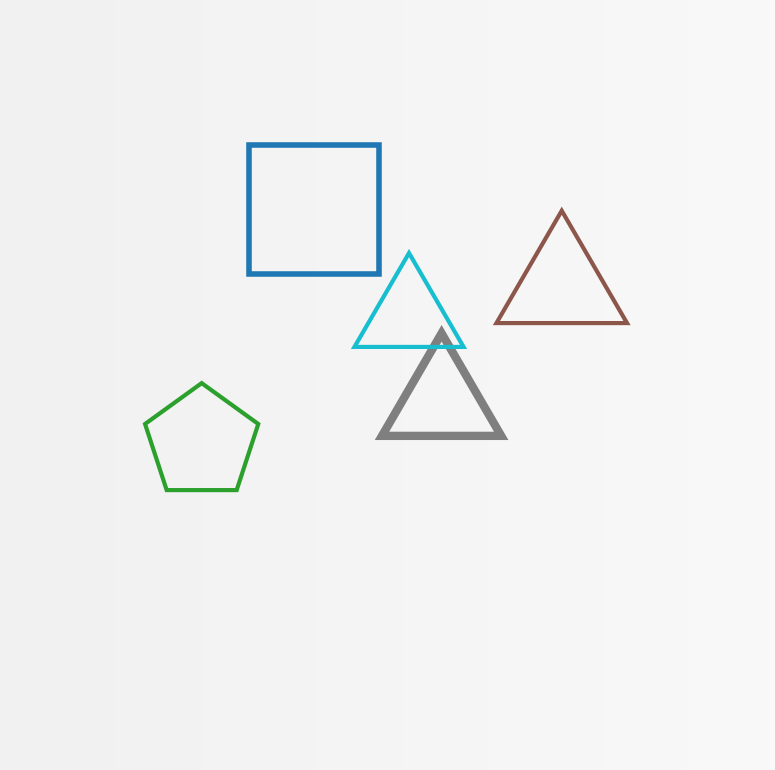[{"shape": "square", "thickness": 2, "radius": 0.42, "center": [0.405, 0.728]}, {"shape": "pentagon", "thickness": 1.5, "radius": 0.38, "center": [0.26, 0.426]}, {"shape": "triangle", "thickness": 1.5, "radius": 0.49, "center": [0.725, 0.629]}, {"shape": "triangle", "thickness": 3, "radius": 0.44, "center": [0.57, 0.478]}, {"shape": "triangle", "thickness": 1.5, "radius": 0.41, "center": [0.528, 0.59]}]